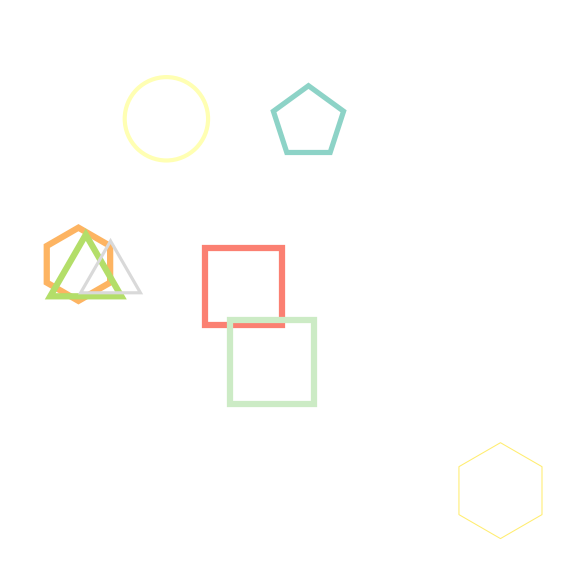[{"shape": "pentagon", "thickness": 2.5, "radius": 0.32, "center": [0.534, 0.787]}, {"shape": "circle", "thickness": 2, "radius": 0.36, "center": [0.288, 0.793]}, {"shape": "square", "thickness": 3, "radius": 0.33, "center": [0.422, 0.504]}, {"shape": "hexagon", "thickness": 3, "radius": 0.32, "center": [0.136, 0.542]}, {"shape": "triangle", "thickness": 3, "radius": 0.36, "center": [0.149, 0.522]}, {"shape": "triangle", "thickness": 1.5, "radius": 0.3, "center": [0.191, 0.522]}, {"shape": "square", "thickness": 3, "radius": 0.36, "center": [0.472, 0.373]}, {"shape": "hexagon", "thickness": 0.5, "radius": 0.42, "center": [0.867, 0.15]}]